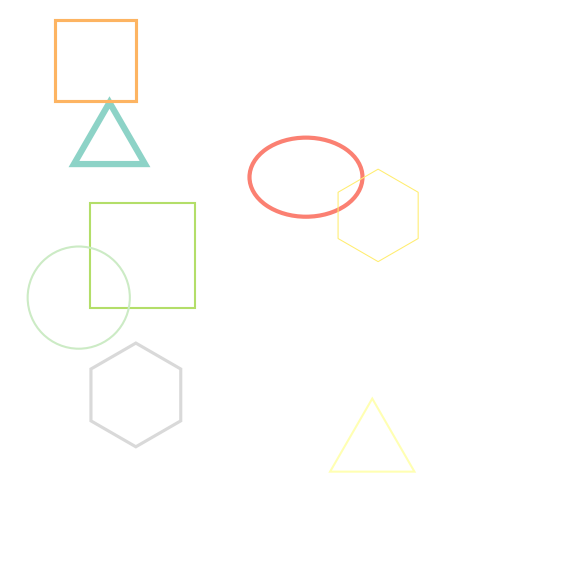[{"shape": "triangle", "thickness": 3, "radius": 0.36, "center": [0.19, 0.751]}, {"shape": "triangle", "thickness": 1, "radius": 0.42, "center": [0.645, 0.225]}, {"shape": "oval", "thickness": 2, "radius": 0.49, "center": [0.53, 0.692]}, {"shape": "square", "thickness": 1.5, "radius": 0.35, "center": [0.165, 0.894]}, {"shape": "square", "thickness": 1, "radius": 0.45, "center": [0.247, 0.557]}, {"shape": "hexagon", "thickness": 1.5, "radius": 0.45, "center": [0.235, 0.315]}, {"shape": "circle", "thickness": 1, "radius": 0.44, "center": [0.136, 0.484]}, {"shape": "hexagon", "thickness": 0.5, "radius": 0.4, "center": [0.655, 0.626]}]